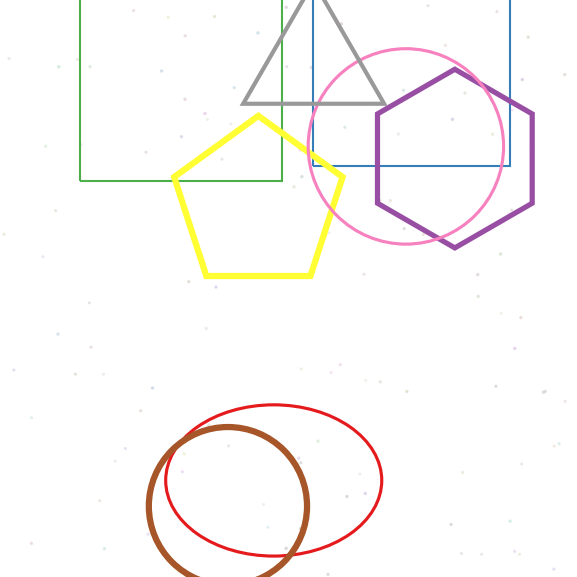[{"shape": "oval", "thickness": 1.5, "radius": 0.94, "center": [0.474, 0.167]}, {"shape": "square", "thickness": 1, "radius": 0.85, "center": [0.713, 0.882]}, {"shape": "square", "thickness": 1, "radius": 0.88, "center": [0.313, 0.862]}, {"shape": "hexagon", "thickness": 2.5, "radius": 0.77, "center": [0.788, 0.725]}, {"shape": "pentagon", "thickness": 3, "radius": 0.77, "center": [0.447, 0.645]}, {"shape": "circle", "thickness": 3, "radius": 0.68, "center": [0.395, 0.123]}, {"shape": "circle", "thickness": 1.5, "radius": 0.85, "center": [0.703, 0.746]}, {"shape": "triangle", "thickness": 2, "radius": 0.7, "center": [0.543, 0.89]}]